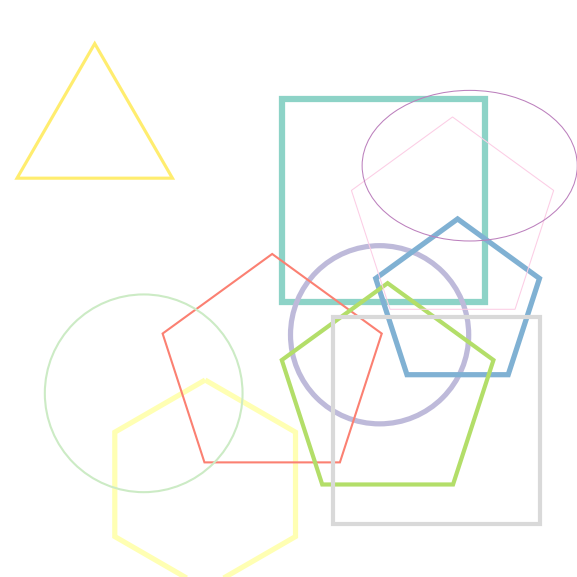[{"shape": "square", "thickness": 3, "radius": 0.88, "center": [0.664, 0.652]}, {"shape": "hexagon", "thickness": 2.5, "radius": 0.9, "center": [0.355, 0.16]}, {"shape": "circle", "thickness": 2.5, "radius": 0.77, "center": [0.657, 0.419]}, {"shape": "pentagon", "thickness": 1, "radius": 1.0, "center": [0.471, 0.36]}, {"shape": "pentagon", "thickness": 2.5, "radius": 0.75, "center": [0.792, 0.471]}, {"shape": "pentagon", "thickness": 2, "radius": 0.96, "center": [0.671, 0.316]}, {"shape": "pentagon", "thickness": 0.5, "radius": 0.92, "center": [0.784, 0.612]}, {"shape": "square", "thickness": 2, "radius": 0.9, "center": [0.756, 0.27]}, {"shape": "oval", "thickness": 0.5, "radius": 0.93, "center": [0.813, 0.712]}, {"shape": "circle", "thickness": 1, "radius": 0.86, "center": [0.249, 0.318]}, {"shape": "triangle", "thickness": 1.5, "radius": 0.78, "center": [0.164, 0.768]}]